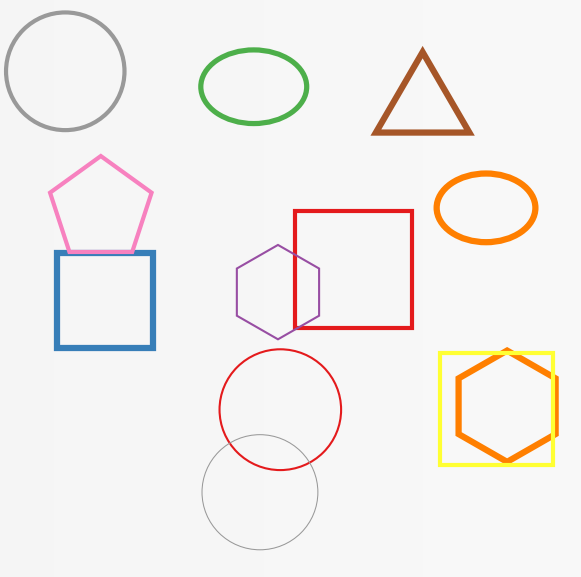[{"shape": "circle", "thickness": 1, "radius": 0.52, "center": [0.482, 0.29]}, {"shape": "square", "thickness": 2, "radius": 0.5, "center": [0.608, 0.532]}, {"shape": "square", "thickness": 3, "radius": 0.41, "center": [0.181, 0.479]}, {"shape": "oval", "thickness": 2.5, "radius": 0.46, "center": [0.437, 0.849]}, {"shape": "hexagon", "thickness": 1, "radius": 0.41, "center": [0.478, 0.493]}, {"shape": "oval", "thickness": 3, "radius": 0.42, "center": [0.836, 0.639]}, {"shape": "hexagon", "thickness": 3, "radius": 0.48, "center": [0.872, 0.296]}, {"shape": "square", "thickness": 2, "radius": 0.49, "center": [0.854, 0.291]}, {"shape": "triangle", "thickness": 3, "radius": 0.46, "center": [0.727, 0.816]}, {"shape": "pentagon", "thickness": 2, "radius": 0.46, "center": [0.173, 0.637]}, {"shape": "circle", "thickness": 0.5, "radius": 0.5, "center": [0.447, 0.147]}, {"shape": "circle", "thickness": 2, "radius": 0.51, "center": [0.112, 0.876]}]